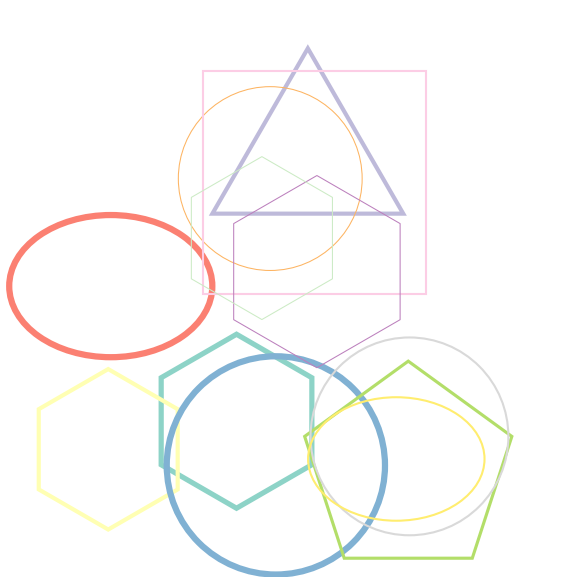[{"shape": "hexagon", "thickness": 2.5, "radius": 0.75, "center": [0.41, 0.27]}, {"shape": "hexagon", "thickness": 2, "radius": 0.69, "center": [0.187, 0.221]}, {"shape": "triangle", "thickness": 2, "radius": 0.95, "center": [0.533, 0.725]}, {"shape": "oval", "thickness": 3, "radius": 0.88, "center": [0.192, 0.504]}, {"shape": "circle", "thickness": 3, "radius": 0.94, "center": [0.478, 0.193]}, {"shape": "circle", "thickness": 0.5, "radius": 0.8, "center": [0.468, 0.69]}, {"shape": "pentagon", "thickness": 1.5, "radius": 0.94, "center": [0.707, 0.185]}, {"shape": "square", "thickness": 1, "radius": 0.97, "center": [0.545, 0.683]}, {"shape": "circle", "thickness": 1, "radius": 0.86, "center": [0.709, 0.244]}, {"shape": "hexagon", "thickness": 0.5, "radius": 0.83, "center": [0.549, 0.529]}, {"shape": "hexagon", "thickness": 0.5, "radius": 0.71, "center": [0.453, 0.587]}, {"shape": "oval", "thickness": 1, "radius": 0.76, "center": [0.686, 0.204]}]